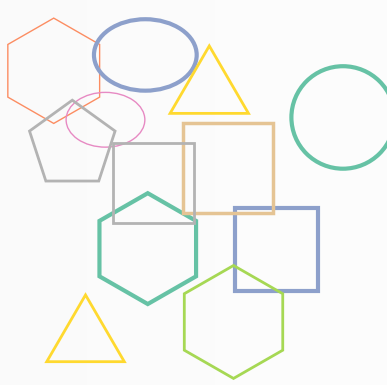[{"shape": "circle", "thickness": 3, "radius": 0.67, "center": [0.885, 0.695]}, {"shape": "hexagon", "thickness": 3, "radius": 0.72, "center": [0.381, 0.354]}, {"shape": "hexagon", "thickness": 1, "radius": 0.68, "center": [0.139, 0.816]}, {"shape": "oval", "thickness": 3, "radius": 0.66, "center": [0.375, 0.857]}, {"shape": "square", "thickness": 3, "radius": 0.54, "center": [0.715, 0.352]}, {"shape": "oval", "thickness": 1, "radius": 0.51, "center": [0.272, 0.689]}, {"shape": "hexagon", "thickness": 2, "radius": 0.73, "center": [0.603, 0.164]}, {"shape": "triangle", "thickness": 2, "radius": 0.58, "center": [0.221, 0.118]}, {"shape": "triangle", "thickness": 2, "radius": 0.58, "center": [0.54, 0.764]}, {"shape": "square", "thickness": 2.5, "radius": 0.58, "center": [0.588, 0.564]}, {"shape": "square", "thickness": 2, "radius": 0.52, "center": [0.395, 0.525]}, {"shape": "pentagon", "thickness": 2, "radius": 0.58, "center": [0.187, 0.624]}]